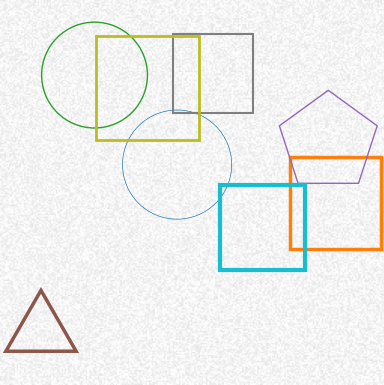[{"shape": "circle", "thickness": 0.5, "radius": 0.71, "center": [0.46, 0.572]}, {"shape": "square", "thickness": 2.5, "radius": 0.6, "center": [0.871, 0.472]}, {"shape": "circle", "thickness": 1, "radius": 0.69, "center": [0.246, 0.805]}, {"shape": "pentagon", "thickness": 1, "radius": 0.67, "center": [0.853, 0.632]}, {"shape": "triangle", "thickness": 2.5, "radius": 0.53, "center": [0.106, 0.14]}, {"shape": "square", "thickness": 1.5, "radius": 0.51, "center": [0.553, 0.81]}, {"shape": "square", "thickness": 2, "radius": 0.67, "center": [0.383, 0.771]}, {"shape": "square", "thickness": 3, "radius": 0.55, "center": [0.682, 0.408]}]